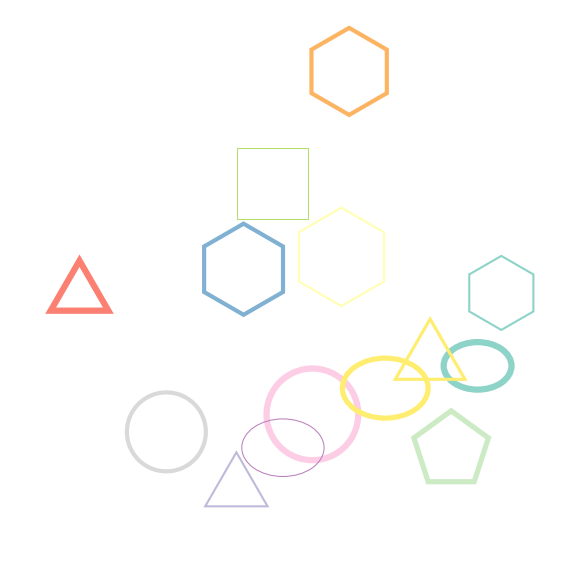[{"shape": "oval", "thickness": 3, "radius": 0.29, "center": [0.827, 0.366]}, {"shape": "hexagon", "thickness": 1, "radius": 0.32, "center": [0.868, 0.492]}, {"shape": "hexagon", "thickness": 1, "radius": 0.43, "center": [0.591, 0.554]}, {"shape": "triangle", "thickness": 1, "radius": 0.31, "center": [0.409, 0.154]}, {"shape": "triangle", "thickness": 3, "radius": 0.29, "center": [0.138, 0.49]}, {"shape": "hexagon", "thickness": 2, "radius": 0.39, "center": [0.422, 0.533]}, {"shape": "hexagon", "thickness": 2, "radius": 0.38, "center": [0.605, 0.875]}, {"shape": "square", "thickness": 0.5, "radius": 0.31, "center": [0.471, 0.681]}, {"shape": "circle", "thickness": 3, "radius": 0.4, "center": [0.541, 0.282]}, {"shape": "circle", "thickness": 2, "radius": 0.34, "center": [0.288, 0.251]}, {"shape": "oval", "thickness": 0.5, "radius": 0.36, "center": [0.49, 0.224]}, {"shape": "pentagon", "thickness": 2.5, "radius": 0.34, "center": [0.781, 0.22]}, {"shape": "triangle", "thickness": 1.5, "radius": 0.35, "center": [0.745, 0.377]}, {"shape": "oval", "thickness": 2.5, "radius": 0.37, "center": [0.667, 0.327]}]